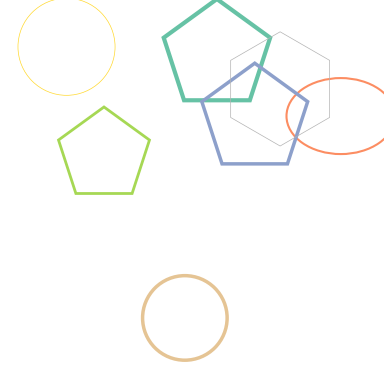[{"shape": "pentagon", "thickness": 3, "radius": 0.73, "center": [0.563, 0.857]}, {"shape": "oval", "thickness": 1.5, "radius": 0.71, "center": [0.885, 0.699]}, {"shape": "pentagon", "thickness": 2.5, "radius": 0.72, "center": [0.662, 0.691]}, {"shape": "pentagon", "thickness": 2, "radius": 0.62, "center": [0.27, 0.598]}, {"shape": "circle", "thickness": 0.5, "radius": 0.63, "center": [0.173, 0.878]}, {"shape": "circle", "thickness": 2.5, "radius": 0.55, "center": [0.48, 0.174]}, {"shape": "hexagon", "thickness": 0.5, "radius": 0.74, "center": [0.728, 0.769]}]